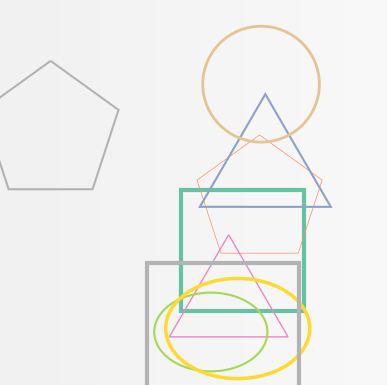[{"shape": "square", "thickness": 3, "radius": 0.79, "center": [0.626, 0.35]}, {"shape": "pentagon", "thickness": 0.5, "radius": 0.85, "center": [0.67, 0.48]}, {"shape": "triangle", "thickness": 1.5, "radius": 0.98, "center": [0.685, 0.56]}, {"shape": "triangle", "thickness": 1, "radius": 0.88, "center": [0.59, 0.213]}, {"shape": "oval", "thickness": 1.5, "radius": 0.73, "center": [0.544, 0.138]}, {"shape": "oval", "thickness": 2.5, "radius": 0.93, "center": [0.614, 0.147]}, {"shape": "circle", "thickness": 2, "radius": 0.75, "center": [0.674, 0.781]}, {"shape": "pentagon", "thickness": 1.5, "radius": 0.92, "center": [0.131, 0.658]}, {"shape": "square", "thickness": 3, "radius": 0.98, "center": [0.575, 0.123]}]